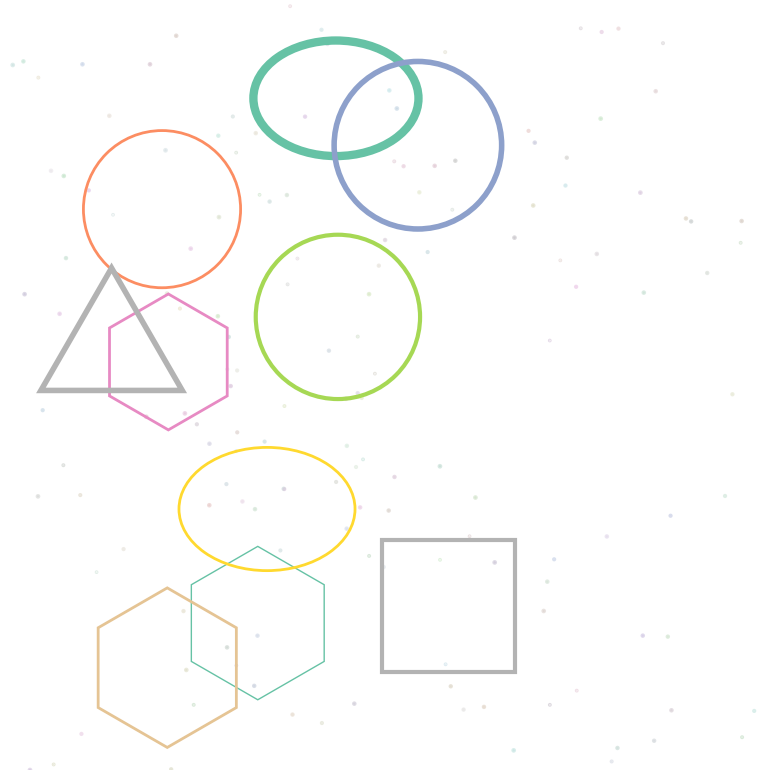[{"shape": "oval", "thickness": 3, "radius": 0.54, "center": [0.436, 0.872]}, {"shape": "hexagon", "thickness": 0.5, "radius": 0.5, "center": [0.335, 0.191]}, {"shape": "circle", "thickness": 1, "radius": 0.51, "center": [0.21, 0.728]}, {"shape": "circle", "thickness": 2, "radius": 0.54, "center": [0.543, 0.811]}, {"shape": "hexagon", "thickness": 1, "radius": 0.44, "center": [0.219, 0.53]}, {"shape": "circle", "thickness": 1.5, "radius": 0.53, "center": [0.439, 0.588]}, {"shape": "oval", "thickness": 1, "radius": 0.57, "center": [0.347, 0.339]}, {"shape": "hexagon", "thickness": 1, "radius": 0.52, "center": [0.217, 0.133]}, {"shape": "square", "thickness": 1.5, "radius": 0.43, "center": [0.582, 0.213]}, {"shape": "triangle", "thickness": 2, "radius": 0.53, "center": [0.145, 0.546]}]